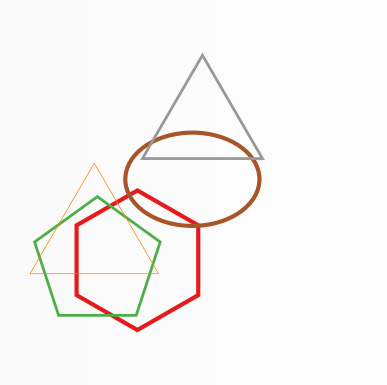[{"shape": "hexagon", "thickness": 3, "radius": 0.91, "center": [0.355, 0.324]}, {"shape": "pentagon", "thickness": 2, "radius": 0.85, "center": [0.251, 0.319]}, {"shape": "triangle", "thickness": 0.5, "radius": 0.96, "center": [0.243, 0.385]}, {"shape": "oval", "thickness": 3, "radius": 0.87, "center": [0.496, 0.534]}, {"shape": "triangle", "thickness": 2, "radius": 0.89, "center": [0.522, 0.678]}]